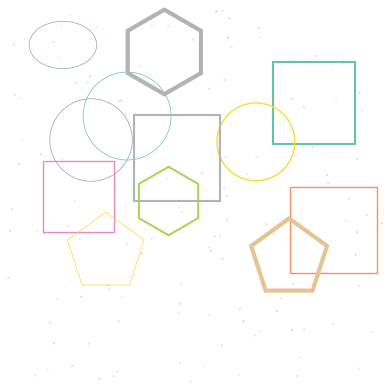[{"shape": "circle", "thickness": 0.5, "radius": 0.57, "center": [0.33, 0.699]}, {"shape": "square", "thickness": 1.5, "radius": 0.53, "center": [0.816, 0.733]}, {"shape": "square", "thickness": 1, "radius": 0.56, "center": [0.867, 0.403]}, {"shape": "circle", "thickness": 0.5, "radius": 0.54, "center": [0.237, 0.636]}, {"shape": "oval", "thickness": 0.5, "radius": 0.44, "center": [0.163, 0.883]}, {"shape": "square", "thickness": 1, "radius": 0.46, "center": [0.204, 0.489]}, {"shape": "hexagon", "thickness": 1.5, "radius": 0.44, "center": [0.438, 0.478]}, {"shape": "pentagon", "thickness": 0.5, "radius": 0.52, "center": [0.275, 0.344]}, {"shape": "circle", "thickness": 1, "radius": 0.51, "center": [0.665, 0.632]}, {"shape": "pentagon", "thickness": 3, "radius": 0.52, "center": [0.751, 0.329]}, {"shape": "square", "thickness": 1.5, "radius": 0.56, "center": [0.46, 0.589]}, {"shape": "hexagon", "thickness": 3, "radius": 0.55, "center": [0.427, 0.865]}]